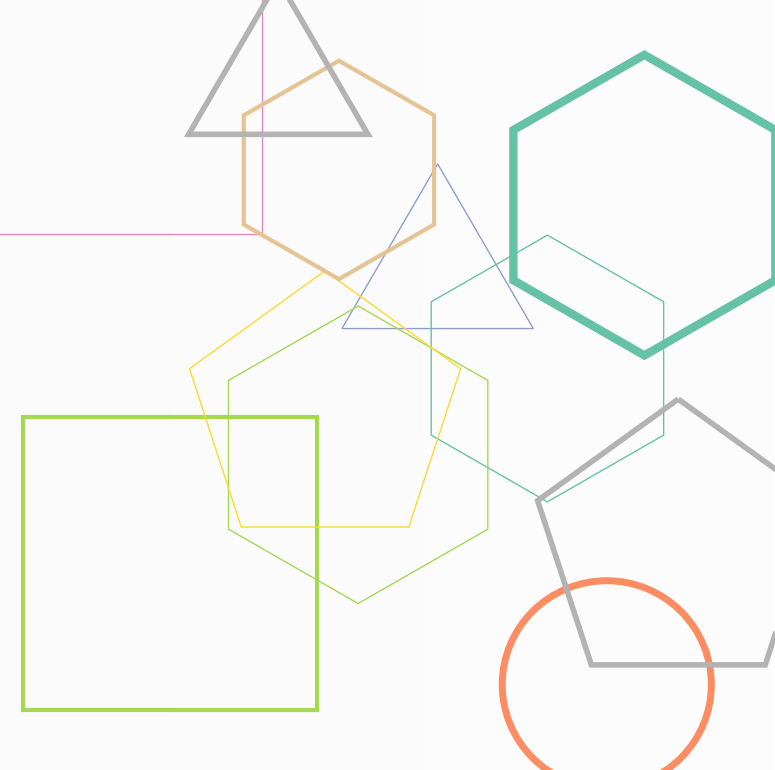[{"shape": "hexagon", "thickness": 0.5, "radius": 0.87, "center": [0.706, 0.521]}, {"shape": "hexagon", "thickness": 3, "radius": 0.98, "center": [0.831, 0.734]}, {"shape": "circle", "thickness": 2.5, "radius": 0.67, "center": [0.783, 0.111]}, {"shape": "triangle", "thickness": 0.5, "radius": 0.71, "center": [0.565, 0.645]}, {"shape": "square", "thickness": 0.5, "radius": 0.93, "center": [0.152, 0.882]}, {"shape": "square", "thickness": 1.5, "radius": 0.95, "center": [0.219, 0.268]}, {"shape": "hexagon", "thickness": 0.5, "radius": 0.97, "center": [0.462, 0.409]}, {"shape": "pentagon", "thickness": 0.5, "radius": 0.92, "center": [0.419, 0.464]}, {"shape": "hexagon", "thickness": 1.5, "radius": 0.71, "center": [0.437, 0.779]}, {"shape": "triangle", "thickness": 2, "radius": 0.67, "center": [0.359, 0.892]}, {"shape": "pentagon", "thickness": 2, "radius": 0.95, "center": [0.875, 0.291]}]